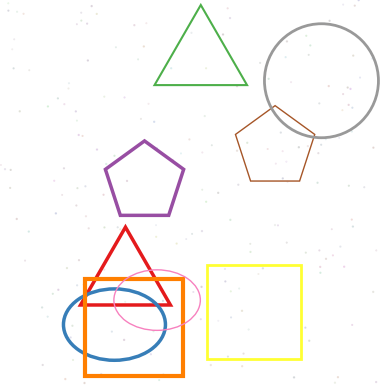[{"shape": "triangle", "thickness": 2.5, "radius": 0.67, "center": [0.326, 0.275]}, {"shape": "oval", "thickness": 2.5, "radius": 0.66, "center": [0.297, 0.157]}, {"shape": "triangle", "thickness": 1.5, "radius": 0.69, "center": [0.522, 0.848]}, {"shape": "pentagon", "thickness": 2.5, "radius": 0.53, "center": [0.375, 0.527]}, {"shape": "square", "thickness": 3, "radius": 0.63, "center": [0.348, 0.15]}, {"shape": "square", "thickness": 2, "radius": 0.61, "center": [0.661, 0.189]}, {"shape": "pentagon", "thickness": 1, "radius": 0.54, "center": [0.715, 0.617]}, {"shape": "oval", "thickness": 1, "radius": 0.56, "center": [0.408, 0.221]}, {"shape": "circle", "thickness": 2, "radius": 0.74, "center": [0.835, 0.79]}]